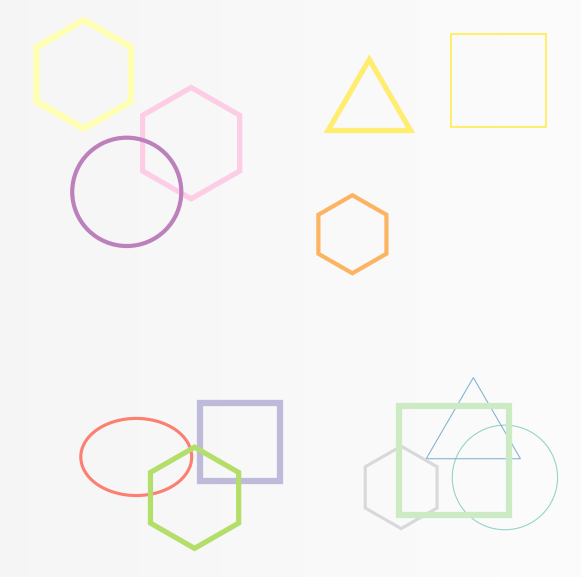[{"shape": "circle", "thickness": 0.5, "radius": 0.45, "center": [0.869, 0.172]}, {"shape": "hexagon", "thickness": 3, "radius": 0.47, "center": [0.144, 0.87]}, {"shape": "square", "thickness": 3, "radius": 0.34, "center": [0.413, 0.234]}, {"shape": "oval", "thickness": 1.5, "radius": 0.48, "center": [0.234, 0.208]}, {"shape": "triangle", "thickness": 0.5, "radius": 0.47, "center": [0.814, 0.252]}, {"shape": "hexagon", "thickness": 2, "radius": 0.34, "center": [0.606, 0.594]}, {"shape": "hexagon", "thickness": 2.5, "radius": 0.44, "center": [0.335, 0.137]}, {"shape": "hexagon", "thickness": 2.5, "radius": 0.48, "center": [0.329, 0.751]}, {"shape": "hexagon", "thickness": 1.5, "radius": 0.36, "center": [0.69, 0.155]}, {"shape": "circle", "thickness": 2, "radius": 0.47, "center": [0.218, 0.667]}, {"shape": "square", "thickness": 3, "radius": 0.47, "center": [0.781, 0.202]}, {"shape": "triangle", "thickness": 2.5, "radius": 0.41, "center": [0.635, 0.814]}, {"shape": "square", "thickness": 1, "radius": 0.41, "center": [0.857, 0.86]}]